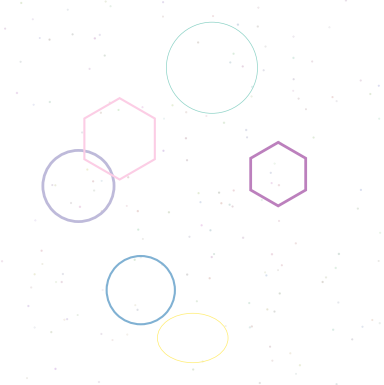[{"shape": "circle", "thickness": 0.5, "radius": 0.59, "center": [0.551, 0.824]}, {"shape": "circle", "thickness": 2, "radius": 0.46, "center": [0.204, 0.517]}, {"shape": "circle", "thickness": 1.5, "radius": 0.44, "center": [0.366, 0.246]}, {"shape": "hexagon", "thickness": 1.5, "radius": 0.53, "center": [0.311, 0.639]}, {"shape": "hexagon", "thickness": 2, "radius": 0.41, "center": [0.723, 0.548]}, {"shape": "oval", "thickness": 0.5, "radius": 0.46, "center": [0.501, 0.122]}]